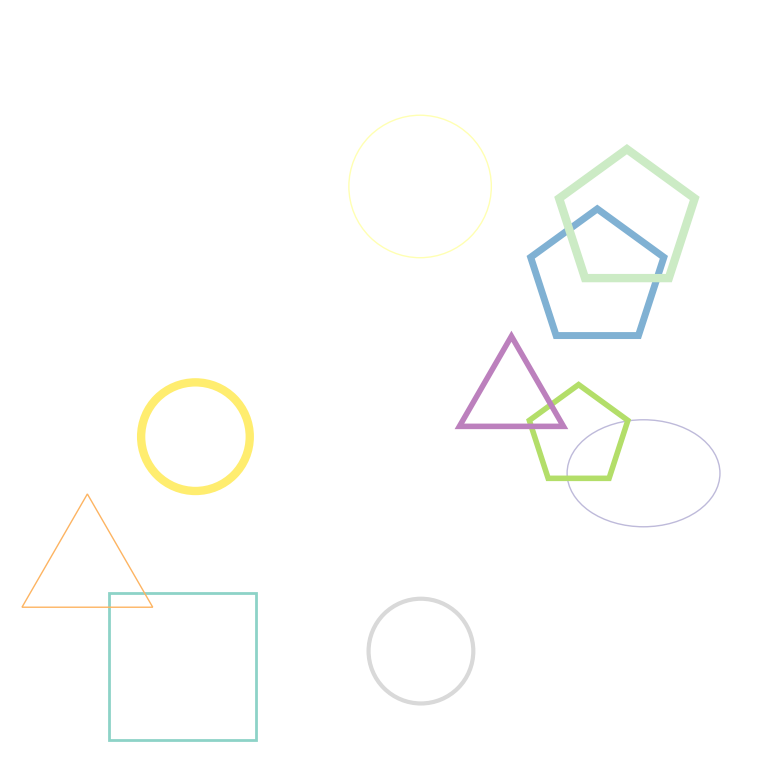[{"shape": "square", "thickness": 1, "radius": 0.48, "center": [0.237, 0.134]}, {"shape": "circle", "thickness": 0.5, "radius": 0.46, "center": [0.546, 0.758]}, {"shape": "oval", "thickness": 0.5, "radius": 0.5, "center": [0.836, 0.385]}, {"shape": "pentagon", "thickness": 2.5, "radius": 0.45, "center": [0.776, 0.638]}, {"shape": "triangle", "thickness": 0.5, "radius": 0.49, "center": [0.113, 0.26]}, {"shape": "pentagon", "thickness": 2, "radius": 0.34, "center": [0.751, 0.433]}, {"shape": "circle", "thickness": 1.5, "radius": 0.34, "center": [0.547, 0.154]}, {"shape": "triangle", "thickness": 2, "radius": 0.39, "center": [0.664, 0.485]}, {"shape": "pentagon", "thickness": 3, "radius": 0.46, "center": [0.814, 0.714]}, {"shape": "circle", "thickness": 3, "radius": 0.35, "center": [0.254, 0.433]}]